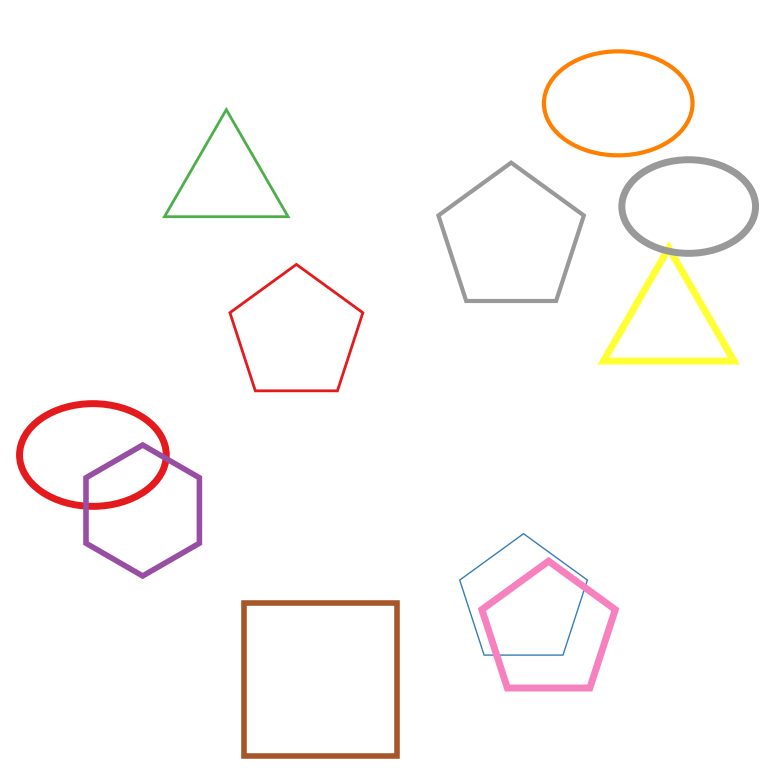[{"shape": "pentagon", "thickness": 1, "radius": 0.45, "center": [0.385, 0.566]}, {"shape": "oval", "thickness": 2.5, "radius": 0.48, "center": [0.121, 0.409]}, {"shape": "pentagon", "thickness": 0.5, "radius": 0.44, "center": [0.68, 0.22]}, {"shape": "triangle", "thickness": 1, "radius": 0.46, "center": [0.294, 0.765]}, {"shape": "hexagon", "thickness": 2, "radius": 0.43, "center": [0.185, 0.337]}, {"shape": "oval", "thickness": 1.5, "radius": 0.48, "center": [0.803, 0.866]}, {"shape": "triangle", "thickness": 2.5, "radius": 0.49, "center": [0.869, 0.58]}, {"shape": "square", "thickness": 2, "radius": 0.5, "center": [0.416, 0.117]}, {"shape": "pentagon", "thickness": 2.5, "radius": 0.46, "center": [0.712, 0.18]}, {"shape": "pentagon", "thickness": 1.5, "radius": 0.5, "center": [0.664, 0.689]}, {"shape": "oval", "thickness": 2.5, "radius": 0.43, "center": [0.894, 0.732]}]